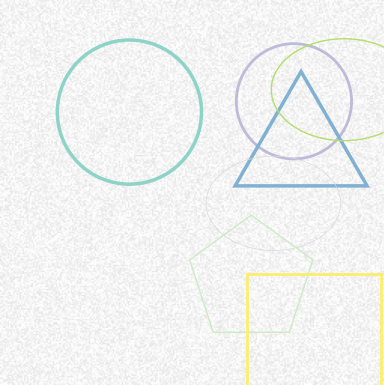[{"shape": "circle", "thickness": 2.5, "radius": 0.94, "center": [0.336, 0.709]}, {"shape": "circle", "thickness": 2, "radius": 0.75, "center": [0.763, 0.737]}, {"shape": "triangle", "thickness": 2.5, "radius": 0.99, "center": [0.782, 0.616]}, {"shape": "oval", "thickness": 1, "radius": 0.95, "center": [0.894, 0.767]}, {"shape": "oval", "thickness": 0.5, "radius": 0.87, "center": [0.71, 0.472]}, {"shape": "pentagon", "thickness": 1, "radius": 0.84, "center": [0.653, 0.273]}, {"shape": "square", "thickness": 2, "radius": 0.87, "center": [0.815, 0.114]}]